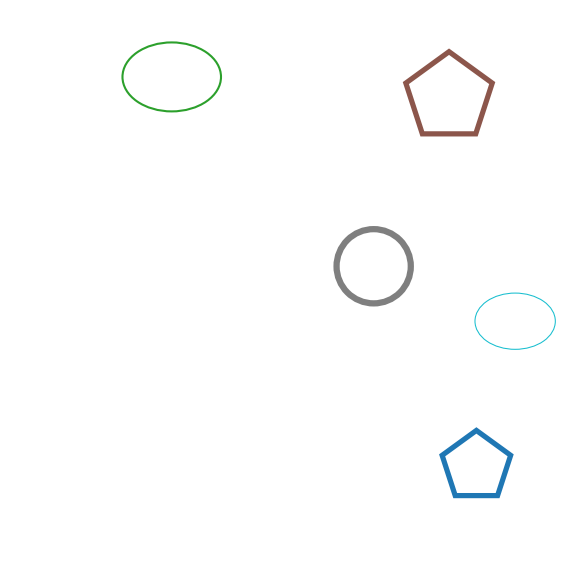[{"shape": "pentagon", "thickness": 2.5, "radius": 0.31, "center": [0.825, 0.191]}, {"shape": "oval", "thickness": 1, "radius": 0.43, "center": [0.297, 0.866]}, {"shape": "pentagon", "thickness": 2.5, "radius": 0.39, "center": [0.778, 0.831]}, {"shape": "circle", "thickness": 3, "radius": 0.32, "center": [0.647, 0.538]}, {"shape": "oval", "thickness": 0.5, "radius": 0.35, "center": [0.892, 0.443]}]